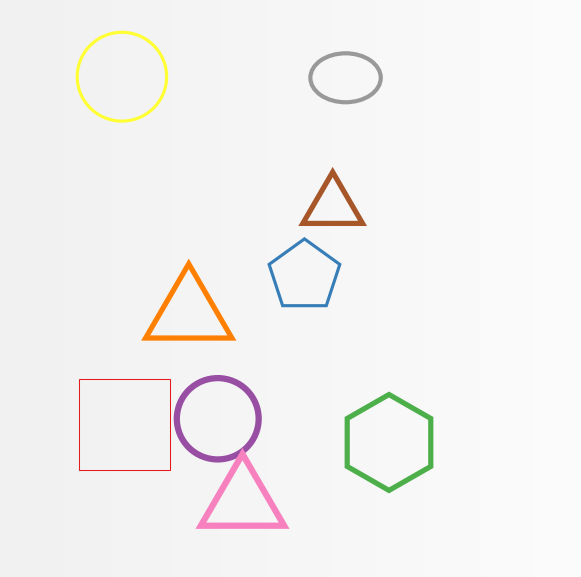[{"shape": "square", "thickness": 0.5, "radius": 0.39, "center": [0.214, 0.263]}, {"shape": "pentagon", "thickness": 1.5, "radius": 0.32, "center": [0.524, 0.522]}, {"shape": "hexagon", "thickness": 2.5, "radius": 0.42, "center": [0.669, 0.233]}, {"shape": "circle", "thickness": 3, "radius": 0.35, "center": [0.375, 0.274]}, {"shape": "triangle", "thickness": 2.5, "radius": 0.43, "center": [0.325, 0.457]}, {"shape": "circle", "thickness": 1.5, "radius": 0.38, "center": [0.21, 0.866]}, {"shape": "triangle", "thickness": 2.5, "radius": 0.3, "center": [0.572, 0.642]}, {"shape": "triangle", "thickness": 3, "radius": 0.41, "center": [0.417, 0.13]}, {"shape": "oval", "thickness": 2, "radius": 0.3, "center": [0.595, 0.864]}]